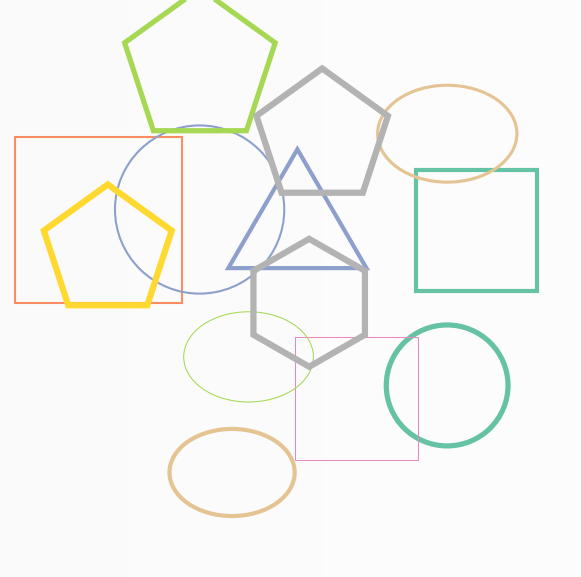[{"shape": "square", "thickness": 2, "radius": 0.52, "center": [0.82, 0.6]}, {"shape": "circle", "thickness": 2.5, "radius": 0.52, "center": [0.769, 0.332]}, {"shape": "square", "thickness": 1, "radius": 0.72, "center": [0.17, 0.618]}, {"shape": "triangle", "thickness": 2, "radius": 0.69, "center": [0.512, 0.603]}, {"shape": "circle", "thickness": 1, "radius": 0.73, "center": [0.343, 0.636]}, {"shape": "square", "thickness": 0.5, "radius": 0.53, "center": [0.613, 0.309]}, {"shape": "oval", "thickness": 0.5, "radius": 0.56, "center": [0.428, 0.381]}, {"shape": "pentagon", "thickness": 2.5, "radius": 0.68, "center": [0.344, 0.883]}, {"shape": "pentagon", "thickness": 3, "radius": 0.58, "center": [0.185, 0.564]}, {"shape": "oval", "thickness": 1.5, "radius": 0.6, "center": [0.77, 0.768]}, {"shape": "oval", "thickness": 2, "radius": 0.54, "center": [0.399, 0.181]}, {"shape": "pentagon", "thickness": 3, "radius": 0.59, "center": [0.554, 0.762]}, {"shape": "hexagon", "thickness": 3, "radius": 0.55, "center": [0.532, 0.475]}]